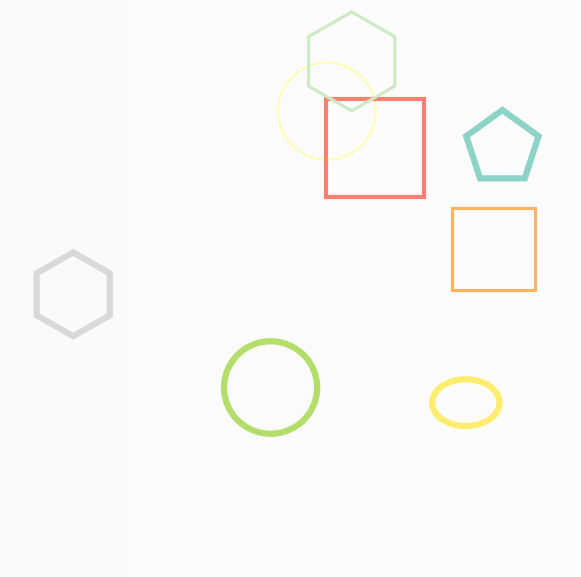[{"shape": "pentagon", "thickness": 3, "radius": 0.33, "center": [0.864, 0.743]}, {"shape": "circle", "thickness": 1, "radius": 0.42, "center": [0.563, 0.807]}, {"shape": "square", "thickness": 2, "radius": 0.42, "center": [0.646, 0.743]}, {"shape": "square", "thickness": 1.5, "radius": 0.36, "center": [0.849, 0.568]}, {"shape": "circle", "thickness": 3, "radius": 0.4, "center": [0.466, 0.328]}, {"shape": "hexagon", "thickness": 3, "radius": 0.36, "center": [0.126, 0.489]}, {"shape": "hexagon", "thickness": 1.5, "radius": 0.43, "center": [0.605, 0.893]}, {"shape": "oval", "thickness": 3, "radius": 0.29, "center": [0.801, 0.302]}]